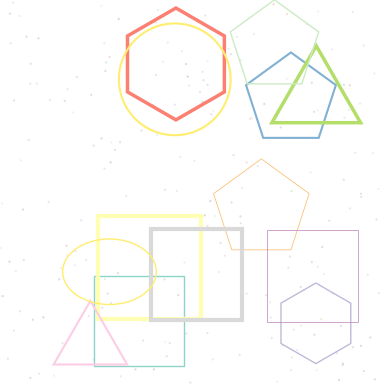[{"shape": "square", "thickness": 1, "radius": 0.59, "center": [0.361, 0.167]}, {"shape": "square", "thickness": 3, "radius": 0.67, "center": [0.388, 0.305]}, {"shape": "hexagon", "thickness": 1, "radius": 0.52, "center": [0.82, 0.16]}, {"shape": "hexagon", "thickness": 2.5, "radius": 0.73, "center": [0.457, 0.834]}, {"shape": "pentagon", "thickness": 1.5, "radius": 0.61, "center": [0.756, 0.741]}, {"shape": "pentagon", "thickness": 0.5, "radius": 0.65, "center": [0.679, 0.457]}, {"shape": "triangle", "thickness": 2.5, "radius": 0.67, "center": [0.821, 0.748]}, {"shape": "triangle", "thickness": 1.5, "radius": 0.55, "center": [0.235, 0.108]}, {"shape": "square", "thickness": 3, "radius": 0.59, "center": [0.51, 0.288]}, {"shape": "square", "thickness": 0.5, "radius": 0.59, "center": [0.811, 0.283]}, {"shape": "pentagon", "thickness": 1, "radius": 0.6, "center": [0.713, 0.88]}, {"shape": "oval", "thickness": 1, "radius": 0.61, "center": [0.284, 0.294]}, {"shape": "circle", "thickness": 1.5, "radius": 0.73, "center": [0.454, 0.794]}]